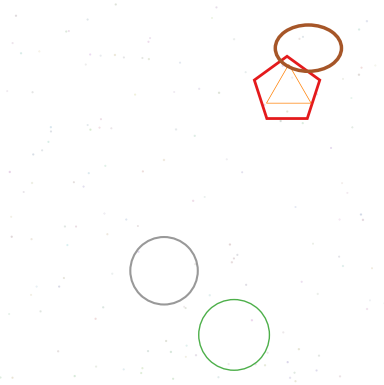[{"shape": "pentagon", "thickness": 2, "radius": 0.45, "center": [0.746, 0.764]}, {"shape": "circle", "thickness": 1, "radius": 0.46, "center": [0.608, 0.13]}, {"shape": "triangle", "thickness": 0.5, "radius": 0.33, "center": [0.75, 0.766]}, {"shape": "oval", "thickness": 2.5, "radius": 0.43, "center": [0.801, 0.875]}, {"shape": "circle", "thickness": 1.5, "radius": 0.44, "center": [0.426, 0.297]}]